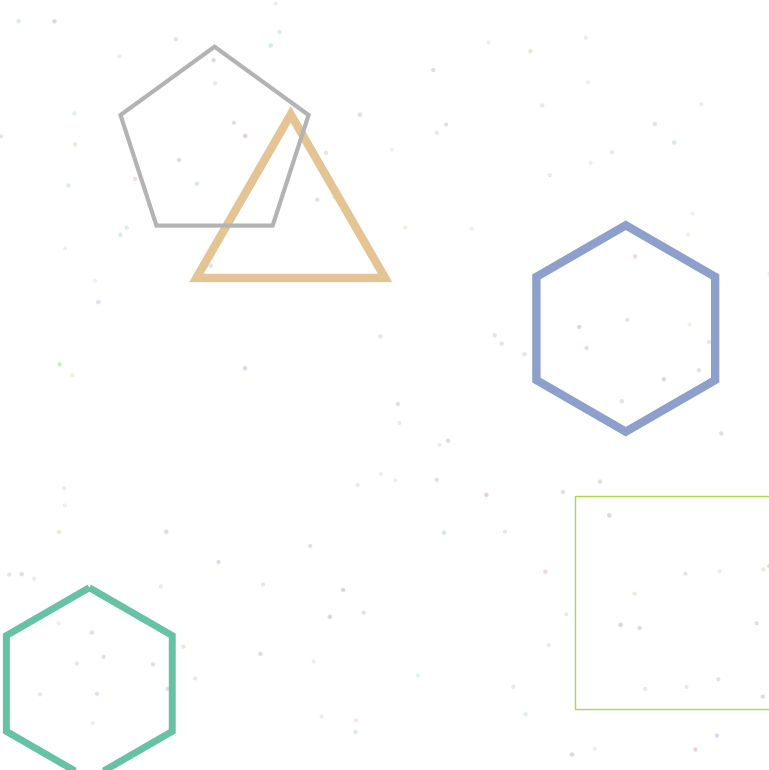[{"shape": "hexagon", "thickness": 2.5, "radius": 0.62, "center": [0.116, 0.112]}, {"shape": "hexagon", "thickness": 3, "radius": 0.67, "center": [0.813, 0.573]}, {"shape": "square", "thickness": 0.5, "radius": 0.69, "center": [0.886, 0.218]}, {"shape": "triangle", "thickness": 3, "radius": 0.71, "center": [0.378, 0.71]}, {"shape": "pentagon", "thickness": 1.5, "radius": 0.64, "center": [0.279, 0.811]}]